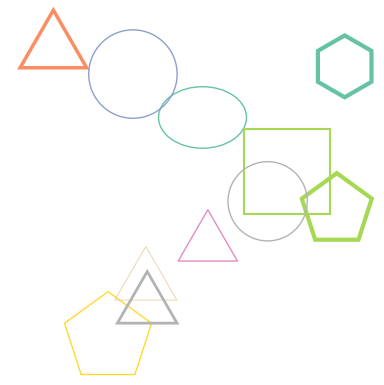[{"shape": "hexagon", "thickness": 3, "radius": 0.4, "center": [0.895, 0.828]}, {"shape": "oval", "thickness": 1, "radius": 0.57, "center": [0.526, 0.695]}, {"shape": "triangle", "thickness": 2.5, "radius": 0.5, "center": [0.139, 0.874]}, {"shape": "circle", "thickness": 1, "radius": 0.57, "center": [0.345, 0.808]}, {"shape": "triangle", "thickness": 1, "radius": 0.44, "center": [0.54, 0.366]}, {"shape": "pentagon", "thickness": 3, "radius": 0.48, "center": [0.875, 0.455]}, {"shape": "square", "thickness": 1.5, "radius": 0.56, "center": [0.746, 0.554]}, {"shape": "pentagon", "thickness": 1, "radius": 0.59, "center": [0.281, 0.123]}, {"shape": "triangle", "thickness": 0.5, "radius": 0.46, "center": [0.379, 0.267]}, {"shape": "triangle", "thickness": 2, "radius": 0.45, "center": [0.382, 0.205]}, {"shape": "circle", "thickness": 1, "radius": 0.51, "center": [0.695, 0.477]}]